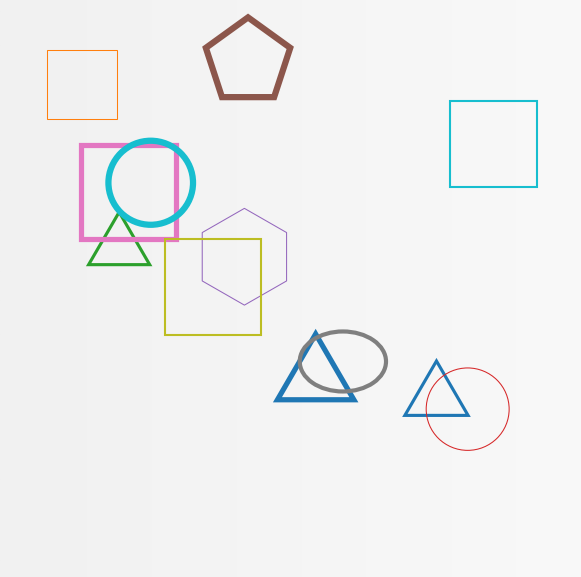[{"shape": "triangle", "thickness": 1.5, "radius": 0.31, "center": [0.751, 0.311]}, {"shape": "triangle", "thickness": 2.5, "radius": 0.38, "center": [0.543, 0.345]}, {"shape": "square", "thickness": 0.5, "radius": 0.3, "center": [0.141, 0.853]}, {"shape": "triangle", "thickness": 1.5, "radius": 0.3, "center": [0.205, 0.571]}, {"shape": "circle", "thickness": 0.5, "radius": 0.36, "center": [0.805, 0.291]}, {"shape": "hexagon", "thickness": 0.5, "radius": 0.42, "center": [0.42, 0.555]}, {"shape": "pentagon", "thickness": 3, "radius": 0.38, "center": [0.427, 0.893]}, {"shape": "square", "thickness": 2.5, "radius": 0.41, "center": [0.221, 0.667]}, {"shape": "oval", "thickness": 2, "radius": 0.37, "center": [0.59, 0.373]}, {"shape": "square", "thickness": 1, "radius": 0.42, "center": [0.367, 0.502]}, {"shape": "circle", "thickness": 3, "radius": 0.36, "center": [0.259, 0.683]}, {"shape": "square", "thickness": 1, "radius": 0.37, "center": [0.849, 0.75]}]